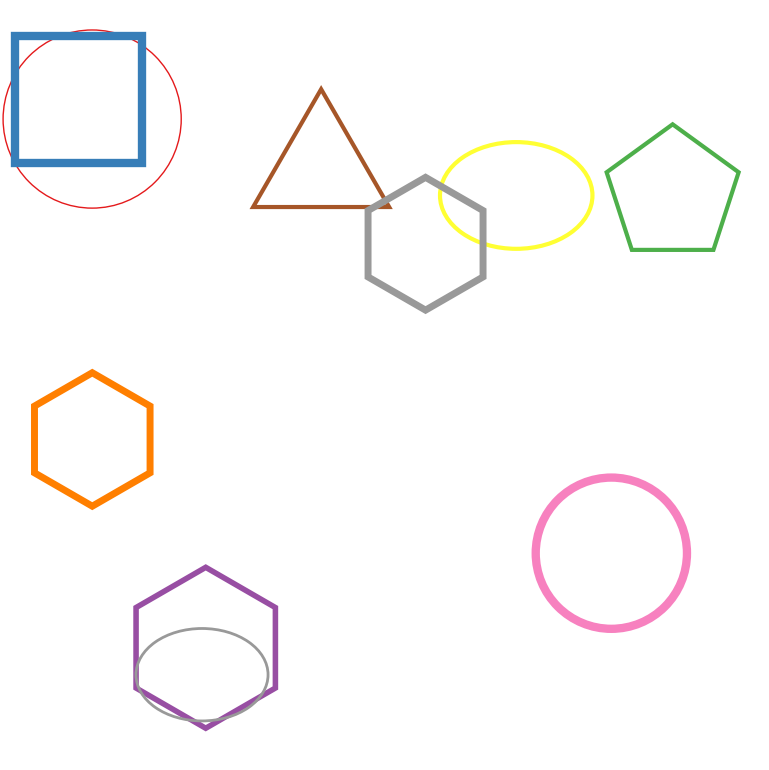[{"shape": "circle", "thickness": 0.5, "radius": 0.58, "center": [0.12, 0.845]}, {"shape": "square", "thickness": 3, "radius": 0.41, "center": [0.102, 0.87]}, {"shape": "pentagon", "thickness": 1.5, "radius": 0.45, "center": [0.874, 0.748]}, {"shape": "hexagon", "thickness": 2, "radius": 0.52, "center": [0.267, 0.159]}, {"shape": "hexagon", "thickness": 2.5, "radius": 0.43, "center": [0.12, 0.429]}, {"shape": "oval", "thickness": 1.5, "radius": 0.49, "center": [0.67, 0.746]}, {"shape": "triangle", "thickness": 1.5, "radius": 0.51, "center": [0.417, 0.782]}, {"shape": "circle", "thickness": 3, "radius": 0.49, "center": [0.794, 0.282]}, {"shape": "hexagon", "thickness": 2.5, "radius": 0.43, "center": [0.553, 0.683]}, {"shape": "oval", "thickness": 1, "radius": 0.43, "center": [0.262, 0.124]}]